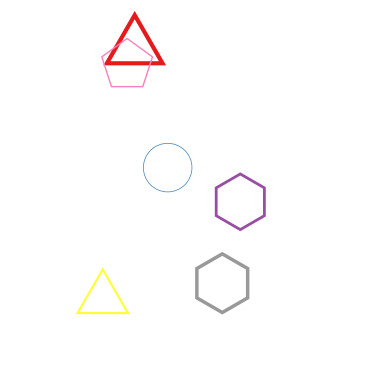[{"shape": "triangle", "thickness": 3, "radius": 0.42, "center": [0.35, 0.877]}, {"shape": "circle", "thickness": 0.5, "radius": 0.32, "center": [0.435, 0.565]}, {"shape": "hexagon", "thickness": 2, "radius": 0.36, "center": [0.624, 0.476]}, {"shape": "triangle", "thickness": 1.5, "radius": 0.38, "center": [0.267, 0.225]}, {"shape": "pentagon", "thickness": 1, "radius": 0.35, "center": [0.33, 0.831]}, {"shape": "hexagon", "thickness": 2.5, "radius": 0.38, "center": [0.577, 0.264]}]